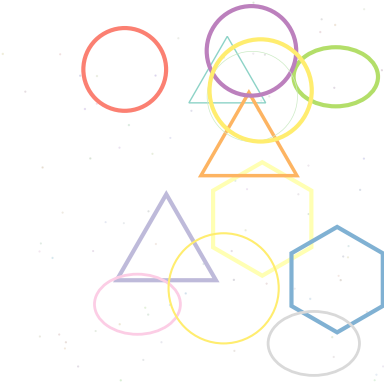[{"shape": "triangle", "thickness": 1, "radius": 0.58, "center": [0.59, 0.79]}, {"shape": "hexagon", "thickness": 3, "radius": 0.74, "center": [0.681, 0.431]}, {"shape": "triangle", "thickness": 3, "radius": 0.74, "center": [0.432, 0.347]}, {"shape": "circle", "thickness": 3, "radius": 0.54, "center": [0.324, 0.82]}, {"shape": "hexagon", "thickness": 3, "radius": 0.68, "center": [0.876, 0.274]}, {"shape": "triangle", "thickness": 2.5, "radius": 0.72, "center": [0.646, 0.616]}, {"shape": "oval", "thickness": 3, "radius": 0.55, "center": [0.872, 0.801]}, {"shape": "oval", "thickness": 2, "radius": 0.56, "center": [0.357, 0.21]}, {"shape": "oval", "thickness": 2, "radius": 0.59, "center": [0.815, 0.108]}, {"shape": "circle", "thickness": 3, "radius": 0.58, "center": [0.653, 0.868]}, {"shape": "circle", "thickness": 0.5, "radius": 0.59, "center": [0.655, 0.749]}, {"shape": "circle", "thickness": 3, "radius": 0.66, "center": [0.677, 0.765]}, {"shape": "circle", "thickness": 1.5, "radius": 0.72, "center": [0.581, 0.251]}]